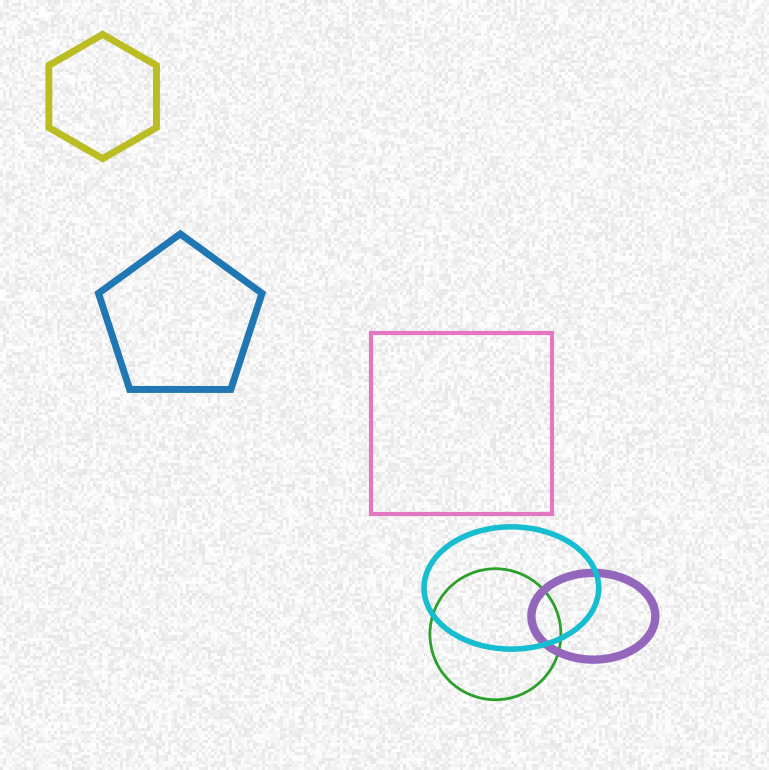[{"shape": "pentagon", "thickness": 2.5, "radius": 0.56, "center": [0.234, 0.585]}, {"shape": "circle", "thickness": 1, "radius": 0.43, "center": [0.643, 0.176]}, {"shape": "oval", "thickness": 3, "radius": 0.4, "center": [0.771, 0.2]}, {"shape": "square", "thickness": 1.5, "radius": 0.59, "center": [0.599, 0.45]}, {"shape": "hexagon", "thickness": 2.5, "radius": 0.4, "center": [0.133, 0.875]}, {"shape": "oval", "thickness": 2, "radius": 0.57, "center": [0.664, 0.236]}]